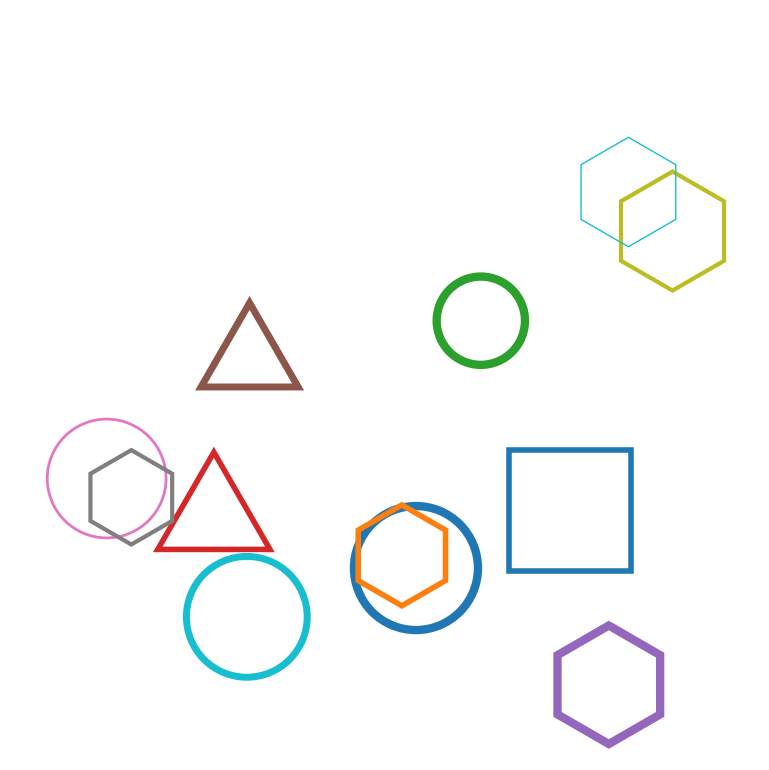[{"shape": "square", "thickness": 2, "radius": 0.39, "center": [0.74, 0.337]}, {"shape": "circle", "thickness": 3, "radius": 0.4, "center": [0.54, 0.262]}, {"shape": "hexagon", "thickness": 2, "radius": 0.33, "center": [0.522, 0.279]}, {"shape": "circle", "thickness": 3, "radius": 0.29, "center": [0.624, 0.583]}, {"shape": "triangle", "thickness": 2, "radius": 0.42, "center": [0.278, 0.329]}, {"shape": "hexagon", "thickness": 3, "radius": 0.38, "center": [0.791, 0.111]}, {"shape": "triangle", "thickness": 2.5, "radius": 0.36, "center": [0.324, 0.534]}, {"shape": "circle", "thickness": 1, "radius": 0.39, "center": [0.139, 0.379]}, {"shape": "hexagon", "thickness": 1.5, "radius": 0.31, "center": [0.171, 0.354]}, {"shape": "hexagon", "thickness": 1.5, "radius": 0.39, "center": [0.873, 0.7]}, {"shape": "circle", "thickness": 2.5, "radius": 0.39, "center": [0.321, 0.199]}, {"shape": "hexagon", "thickness": 0.5, "radius": 0.36, "center": [0.816, 0.751]}]